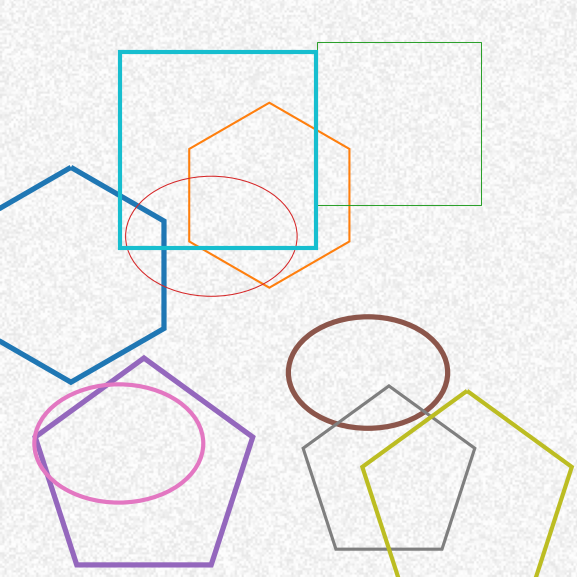[{"shape": "hexagon", "thickness": 2.5, "radius": 0.93, "center": [0.123, 0.523]}, {"shape": "hexagon", "thickness": 1, "radius": 0.8, "center": [0.466, 0.661]}, {"shape": "square", "thickness": 0.5, "radius": 0.71, "center": [0.691, 0.785]}, {"shape": "oval", "thickness": 0.5, "radius": 0.74, "center": [0.366, 0.59]}, {"shape": "pentagon", "thickness": 2.5, "radius": 0.99, "center": [0.249, 0.181]}, {"shape": "oval", "thickness": 2.5, "radius": 0.69, "center": [0.637, 0.354]}, {"shape": "oval", "thickness": 2, "radius": 0.73, "center": [0.206, 0.231]}, {"shape": "pentagon", "thickness": 1.5, "radius": 0.78, "center": [0.674, 0.175]}, {"shape": "pentagon", "thickness": 2, "radius": 0.95, "center": [0.809, 0.132]}, {"shape": "square", "thickness": 2, "radius": 0.85, "center": [0.377, 0.739]}]